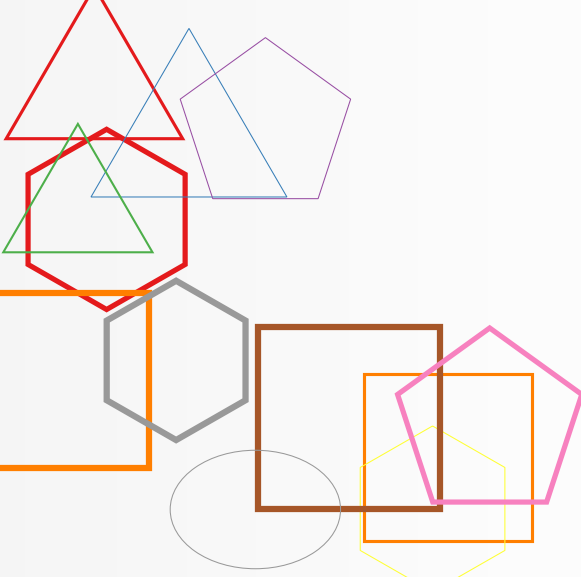[{"shape": "hexagon", "thickness": 2.5, "radius": 0.78, "center": [0.183, 0.619]}, {"shape": "triangle", "thickness": 1.5, "radius": 0.88, "center": [0.162, 0.847]}, {"shape": "triangle", "thickness": 0.5, "radius": 0.97, "center": [0.325, 0.755]}, {"shape": "triangle", "thickness": 1, "radius": 0.74, "center": [0.134, 0.636]}, {"shape": "pentagon", "thickness": 0.5, "radius": 0.77, "center": [0.457, 0.78]}, {"shape": "square", "thickness": 1.5, "radius": 0.72, "center": [0.771, 0.207]}, {"shape": "square", "thickness": 3, "radius": 0.76, "center": [0.104, 0.341]}, {"shape": "hexagon", "thickness": 0.5, "radius": 0.72, "center": [0.744, 0.118]}, {"shape": "square", "thickness": 3, "radius": 0.78, "center": [0.6, 0.275]}, {"shape": "pentagon", "thickness": 2.5, "radius": 0.83, "center": [0.842, 0.265]}, {"shape": "hexagon", "thickness": 3, "radius": 0.69, "center": [0.303, 0.375]}, {"shape": "oval", "thickness": 0.5, "radius": 0.73, "center": [0.439, 0.117]}]